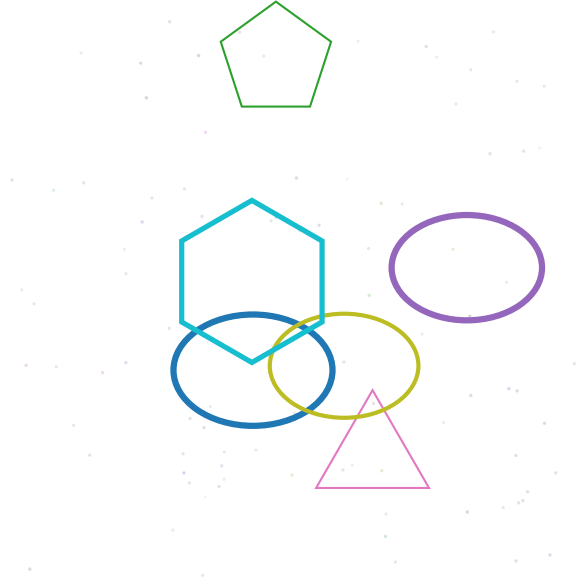[{"shape": "oval", "thickness": 3, "radius": 0.69, "center": [0.438, 0.358]}, {"shape": "pentagon", "thickness": 1, "radius": 0.5, "center": [0.478, 0.896]}, {"shape": "oval", "thickness": 3, "radius": 0.65, "center": [0.808, 0.536]}, {"shape": "triangle", "thickness": 1, "radius": 0.56, "center": [0.645, 0.211]}, {"shape": "oval", "thickness": 2, "radius": 0.64, "center": [0.596, 0.366]}, {"shape": "hexagon", "thickness": 2.5, "radius": 0.7, "center": [0.436, 0.512]}]